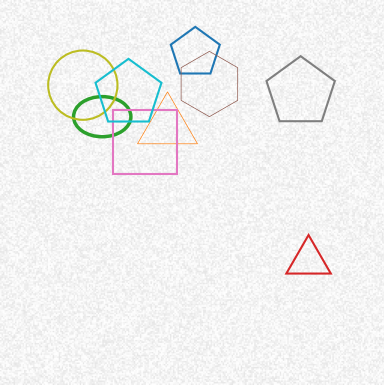[{"shape": "pentagon", "thickness": 1.5, "radius": 0.33, "center": [0.507, 0.863]}, {"shape": "triangle", "thickness": 0.5, "radius": 0.45, "center": [0.435, 0.672]}, {"shape": "oval", "thickness": 2.5, "radius": 0.37, "center": [0.266, 0.697]}, {"shape": "triangle", "thickness": 1.5, "radius": 0.33, "center": [0.801, 0.323]}, {"shape": "hexagon", "thickness": 0.5, "radius": 0.42, "center": [0.544, 0.782]}, {"shape": "square", "thickness": 1.5, "radius": 0.41, "center": [0.376, 0.632]}, {"shape": "pentagon", "thickness": 1.5, "radius": 0.47, "center": [0.781, 0.761]}, {"shape": "circle", "thickness": 1.5, "radius": 0.45, "center": [0.215, 0.779]}, {"shape": "pentagon", "thickness": 1.5, "radius": 0.45, "center": [0.334, 0.757]}]